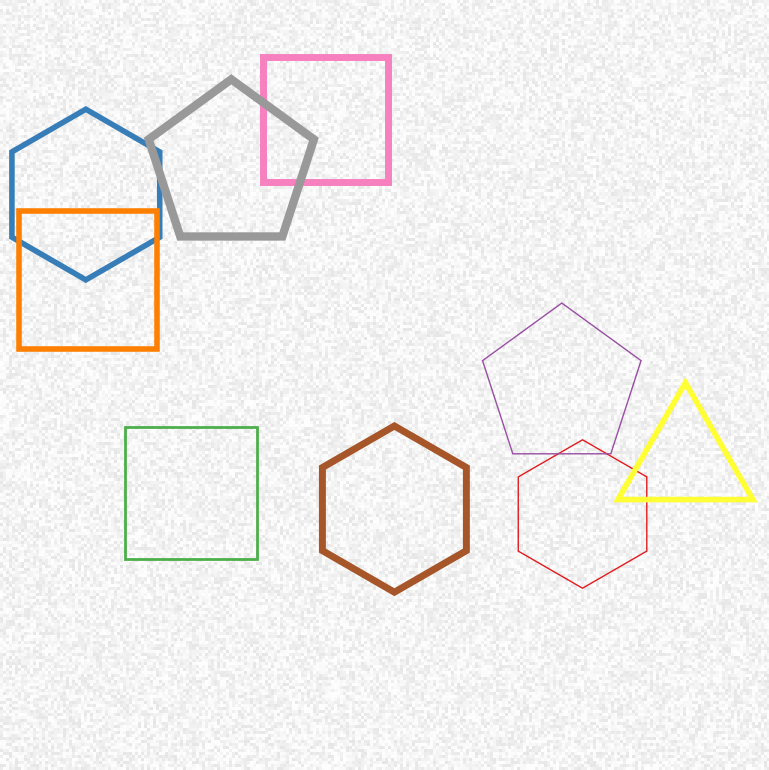[{"shape": "hexagon", "thickness": 0.5, "radius": 0.48, "center": [0.757, 0.332]}, {"shape": "hexagon", "thickness": 2, "radius": 0.55, "center": [0.111, 0.747]}, {"shape": "square", "thickness": 1, "radius": 0.43, "center": [0.248, 0.36]}, {"shape": "pentagon", "thickness": 0.5, "radius": 0.54, "center": [0.73, 0.498]}, {"shape": "square", "thickness": 2, "radius": 0.45, "center": [0.114, 0.637]}, {"shape": "triangle", "thickness": 2, "radius": 0.51, "center": [0.89, 0.402]}, {"shape": "hexagon", "thickness": 2.5, "radius": 0.54, "center": [0.512, 0.339]}, {"shape": "square", "thickness": 2.5, "radius": 0.41, "center": [0.422, 0.845]}, {"shape": "pentagon", "thickness": 3, "radius": 0.56, "center": [0.3, 0.784]}]